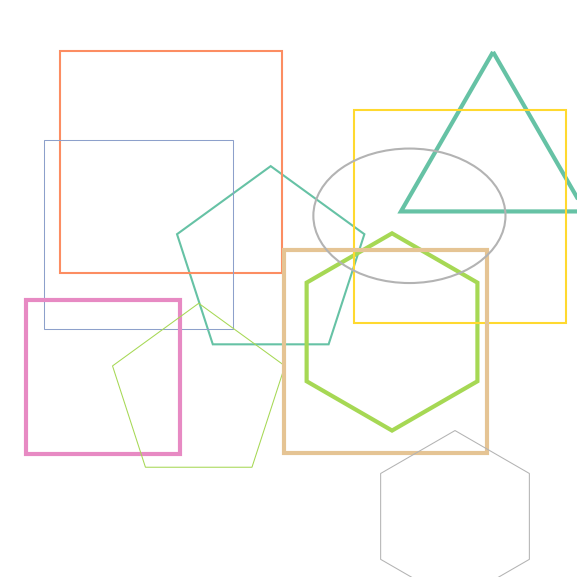[{"shape": "pentagon", "thickness": 1, "radius": 0.85, "center": [0.469, 0.541]}, {"shape": "triangle", "thickness": 2, "radius": 0.92, "center": [0.854, 0.725]}, {"shape": "square", "thickness": 1, "radius": 0.96, "center": [0.297, 0.719]}, {"shape": "square", "thickness": 0.5, "radius": 0.82, "center": [0.24, 0.592]}, {"shape": "square", "thickness": 2, "radius": 0.67, "center": [0.178, 0.346]}, {"shape": "hexagon", "thickness": 2, "radius": 0.85, "center": [0.679, 0.424]}, {"shape": "pentagon", "thickness": 0.5, "radius": 0.78, "center": [0.344, 0.317]}, {"shape": "square", "thickness": 1, "radius": 0.92, "center": [0.796, 0.624]}, {"shape": "square", "thickness": 2, "radius": 0.88, "center": [0.667, 0.39]}, {"shape": "oval", "thickness": 1, "radius": 0.83, "center": [0.709, 0.625]}, {"shape": "hexagon", "thickness": 0.5, "radius": 0.74, "center": [0.788, 0.105]}]